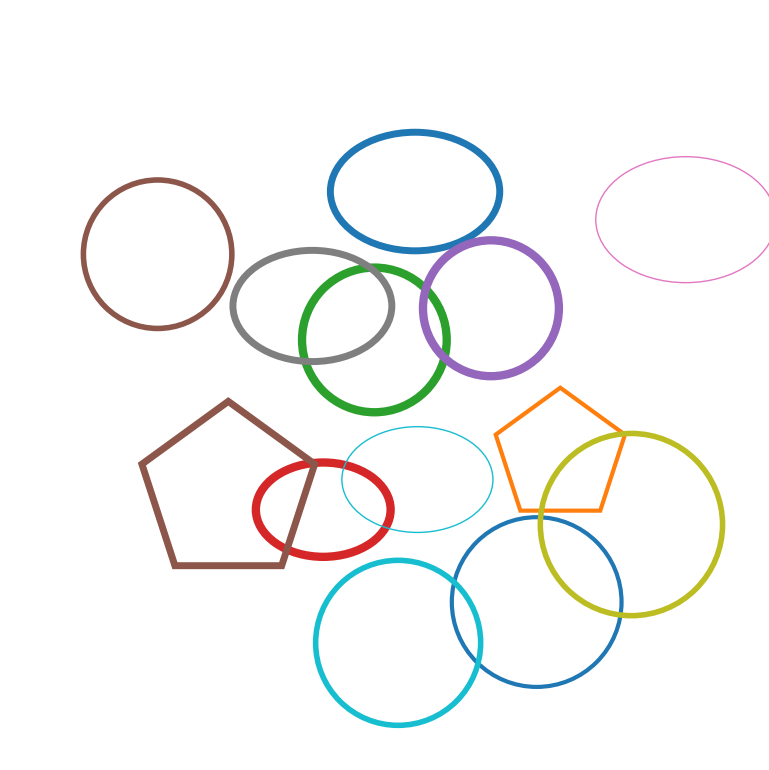[{"shape": "circle", "thickness": 1.5, "radius": 0.55, "center": [0.697, 0.218]}, {"shape": "oval", "thickness": 2.5, "radius": 0.55, "center": [0.539, 0.751]}, {"shape": "pentagon", "thickness": 1.5, "radius": 0.44, "center": [0.728, 0.408]}, {"shape": "circle", "thickness": 3, "radius": 0.47, "center": [0.486, 0.559]}, {"shape": "oval", "thickness": 3, "radius": 0.44, "center": [0.42, 0.338]}, {"shape": "circle", "thickness": 3, "radius": 0.44, "center": [0.638, 0.6]}, {"shape": "pentagon", "thickness": 2.5, "radius": 0.59, "center": [0.296, 0.361]}, {"shape": "circle", "thickness": 2, "radius": 0.48, "center": [0.205, 0.67]}, {"shape": "oval", "thickness": 0.5, "radius": 0.58, "center": [0.891, 0.715]}, {"shape": "oval", "thickness": 2.5, "radius": 0.52, "center": [0.406, 0.603]}, {"shape": "circle", "thickness": 2, "radius": 0.59, "center": [0.82, 0.319]}, {"shape": "circle", "thickness": 2, "radius": 0.54, "center": [0.517, 0.165]}, {"shape": "oval", "thickness": 0.5, "radius": 0.49, "center": [0.542, 0.377]}]